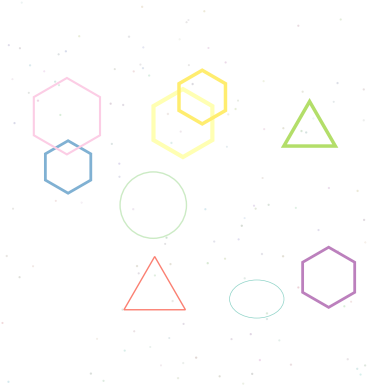[{"shape": "oval", "thickness": 0.5, "radius": 0.35, "center": [0.667, 0.223]}, {"shape": "hexagon", "thickness": 3, "radius": 0.44, "center": [0.475, 0.68]}, {"shape": "triangle", "thickness": 1, "radius": 0.46, "center": [0.402, 0.242]}, {"shape": "hexagon", "thickness": 2, "radius": 0.34, "center": [0.177, 0.566]}, {"shape": "triangle", "thickness": 2.5, "radius": 0.39, "center": [0.804, 0.659]}, {"shape": "hexagon", "thickness": 1.5, "radius": 0.5, "center": [0.174, 0.698]}, {"shape": "hexagon", "thickness": 2, "radius": 0.39, "center": [0.854, 0.28]}, {"shape": "circle", "thickness": 1, "radius": 0.43, "center": [0.398, 0.467]}, {"shape": "hexagon", "thickness": 2.5, "radius": 0.35, "center": [0.525, 0.748]}]